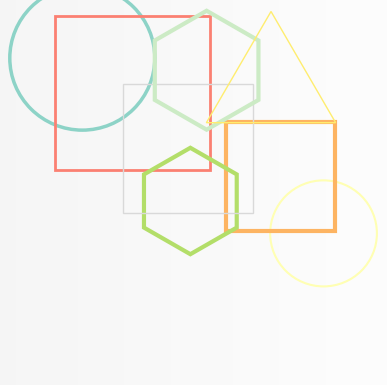[{"shape": "circle", "thickness": 2.5, "radius": 0.94, "center": [0.212, 0.849]}, {"shape": "circle", "thickness": 1.5, "radius": 0.69, "center": [0.835, 0.394]}, {"shape": "square", "thickness": 2, "radius": 1.0, "center": [0.341, 0.759]}, {"shape": "square", "thickness": 3, "radius": 0.7, "center": [0.723, 0.541]}, {"shape": "hexagon", "thickness": 3, "radius": 0.69, "center": [0.491, 0.478]}, {"shape": "square", "thickness": 1, "radius": 0.84, "center": [0.486, 0.615]}, {"shape": "hexagon", "thickness": 3, "radius": 0.77, "center": [0.533, 0.818]}, {"shape": "triangle", "thickness": 1, "radius": 0.96, "center": [0.699, 0.778]}]